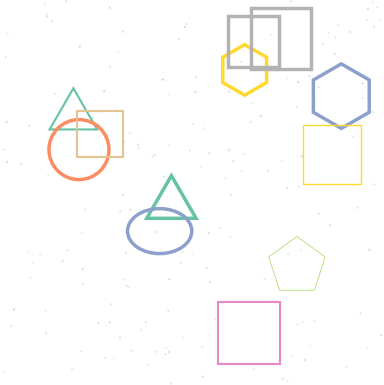[{"shape": "triangle", "thickness": 1.5, "radius": 0.36, "center": [0.191, 0.699]}, {"shape": "triangle", "thickness": 2.5, "radius": 0.37, "center": [0.445, 0.47]}, {"shape": "circle", "thickness": 2.5, "radius": 0.39, "center": [0.205, 0.611]}, {"shape": "oval", "thickness": 2.5, "radius": 0.42, "center": [0.415, 0.4]}, {"shape": "hexagon", "thickness": 2.5, "radius": 0.42, "center": [0.887, 0.75]}, {"shape": "square", "thickness": 1.5, "radius": 0.4, "center": [0.647, 0.135]}, {"shape": "pentagon", "thickness": 0.5, "radius": 0.39, "center": [0.771, 0.309]}, {"shape": "hexagon", "thickness": 2.5, "radius": 0.33, "center": [0.636, 0.818]}, {"shape": "square", "thickness": 1, "radius": 0.38, "center": [0.862, 0.598]}, {"shape": "square", "thickness": 1.5, "radius": 0.3, "center": [0.26, 0.652]}, {"shape": "square", "thickness": 2.5, "radius": 0.33, "center": [0.657, 0.891]}, {"shape": "square", "thickness": 2.5, "radius": 0.39, "center": [0.73, 0.899]}]